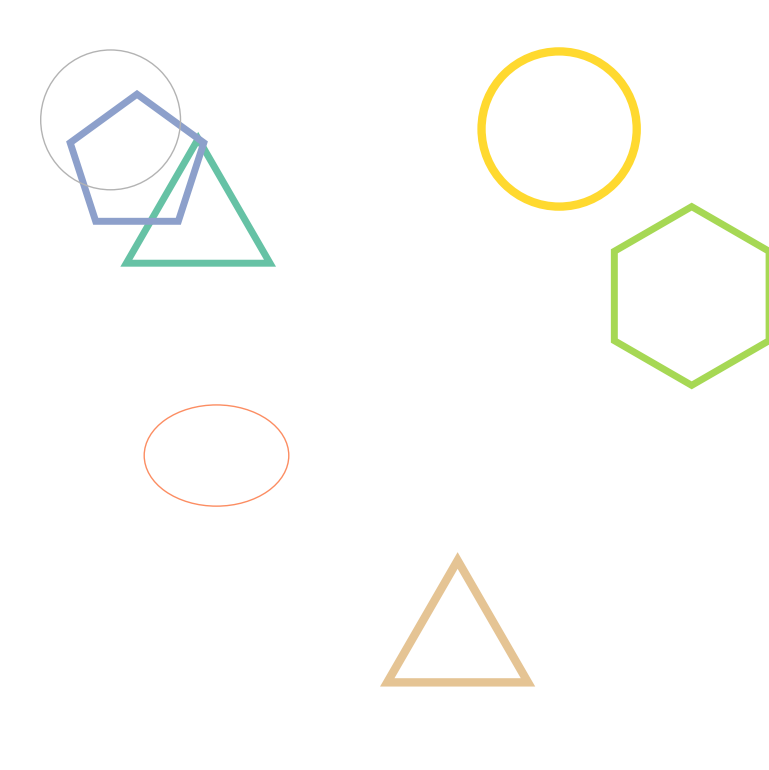[{"shape": "triangle", "thickness": 2.5, "radius": 0.54, "center": [0.257, 0.712]}, {"shape": "oval", "thickness": 0.5, "radius": 0.47, "center": [0.281, 0.408]}, {"shape": "pentagon", "thickness": 2.5, "radius": 0.46, "center": [0.178, 0.786]}, {"shape": "hexagon", "thickness": 2.5, "radius": 0.58, "center": [0.898, 0.616]}, {"shape": "circle", "thickness": 3, "radius": 0.5, "center": [0.726, 0.832]}, {"shape": "triangle", "thickness": 3, "radius": 0.53, "center": [0.594, 0.167]}, {"shape": "circle", "thickness": 0.5, "radius": 0.45, "center": [0.144, 0.844]}]